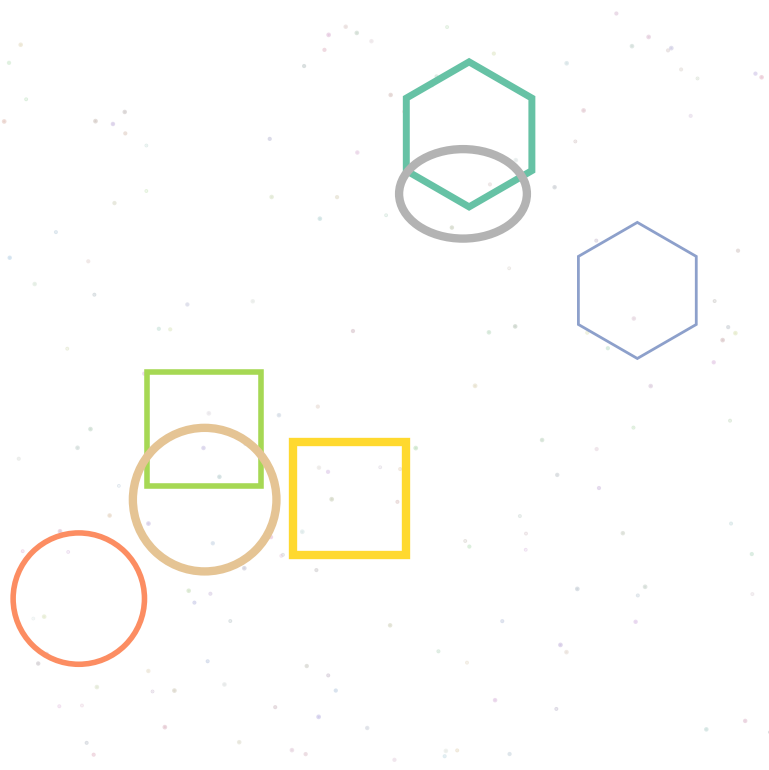[{"shape": "hexagon", "thickness": 2.5, "radius": 0.47, "center": [0.609, 0.825]}, {"shape": "circle", "thickness": 2, "radius": 0.43, "center": [0.102, 0.223]}, {"shape": "hexagon", "thickness": 1, "radius": 0.44, "center": [0.828, 0.623]}, {"shape": "square", "thickness": 2, "radius": 0.37, "center": [0.265, 0.443]}, {"shape": "square", "thickness": 3, "radius": 0.37, "center": [0.453, 0.352]}, {"shape": "circle", "thickness": 3, "radius": 0.47, "center": [0.266, 0.351]}, {"shape": "oval", "thickness": 3, "radius": 0.41, "center": [0.601, 0.748]}]